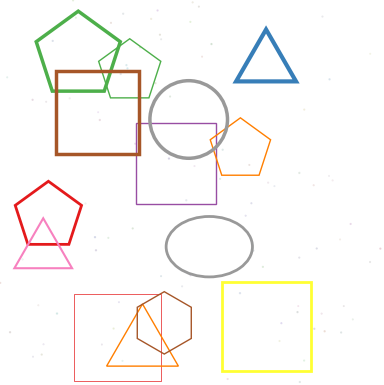[{"shape": "square", "thickness": 0.5, "radius": 0.56, "center": [0.306, 0.124]}, {"shape": "pentagon", "thickness": 2, "radius": 0.45, "center": [0.126, 0.439]}, {"shape": "triangle", "thickness": 3, "radius": 0.45, "center": [0.691, 0.834]}, {"shape": "pentagon", "thickness": 1, "radius": 0.42, "center": [0.337, 0.814]}, {"shape": "pentagon", "thickness": 2.5, "radius": 0.57, "center": [0.203, 0.856]}, {"shape": "square", "thickness": 1, "radius": 0.52, "center": [0.457, 0.575]}, {"shape": "pentagon", "thickness": 1, "radius": 0.41, "center": [0.624, 0.612]}, {"shape": "triangle", "thickness": 1, "radius": 0.54, "center": [0.37, 0.103]}, {"shape": "square", "thickness": 2, "radius": 0.58, "center": [0.692, 0.151]}, {"shape": "hexagon", "thickness": 1, "radius": 0.4, "center": [0.427, 0.161]}, {"shape": "square", "thickness": 2.5, "radius": 0.54, "center": [0.254, 0.707]}, {"shape": "triangle", "thickness": 1.5, "radius": 0.43, "center": [0.112, 0.347]}, {"shape": "oval", "thickness": 2, "radius": 0.56, "center": [0.544, 0.359]}, {"shape": "circle", "thickness": 2.5, "radius": 0.5, "center": [0.49, 0.69]}]